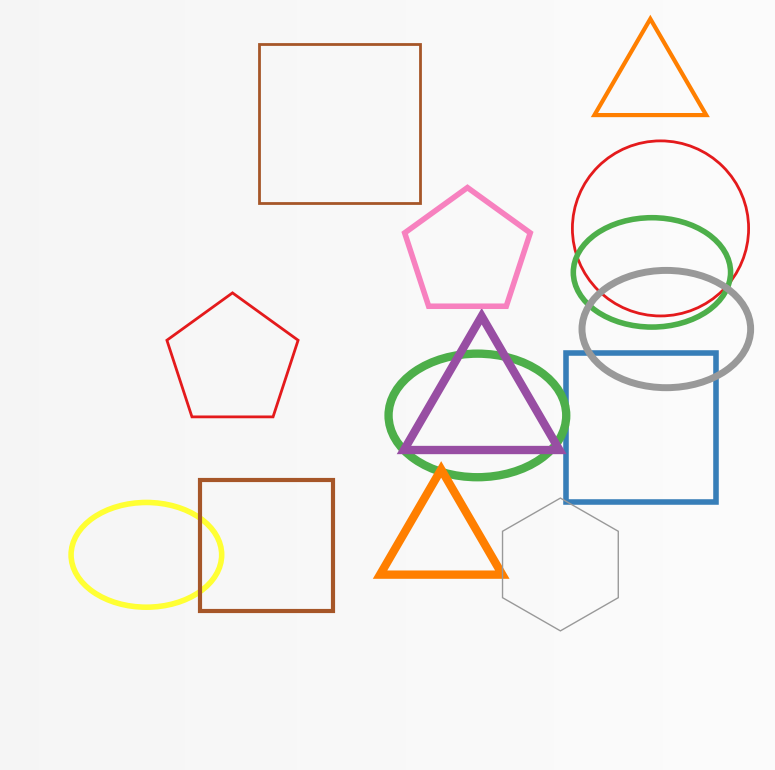[{"shape": "circle", "thickness": 1, "radius": 0.57, "center": [0.852, 0.703]}, {"shape": "pentagon", "thickness": 1, "radius": 0.45, "center": [0.3, 0.531]}, {"shape": "square", "thickness": 2, "radius": 0.49, "center": [0.827, 0.445]}, {"shape": "oval", "thickness": 2, "radius": 0.51, "center": [0.841, 0.646]}, {"shape": "oval", "thickness": 3, "radius": 0.57, "center": [0.616, 0.46]}, {"shape": "triangle", "thickness": 3, "radius": 0.58, "center": [0.622, 0.473]}, {"shape": "triangle", "thickness": 3, "radius": 0.46, "center": [0.569, 0.299]}, {"shape": "triangle", "thickness": 1.5, "radius": 0.42, "center": [0.839, 0.892]}, {"shape": "oval", "thickness": 2, "radius": 0.49, "center": [0.189, 0.279]}, {"shape": "square", "thickness": 1, "radius": 0.52, "center": [0.438, 0.84]}, {"shape": "square", "thickness": 1.5, "radius": 0.43, "center": [0.344, 0.291]}, {"shape": "pentagon", "thickness": 2, "radius": 0.43, "center": [0.603, 0.671]}, {"shape": "oval", "thickness": 2.5, "radius": 0.54, "center": [0.86, 0.573]}, {"shape": "hexagon", "thickness": 0.5, "radius": 0.43, "center": [0.723, 0.267]}]